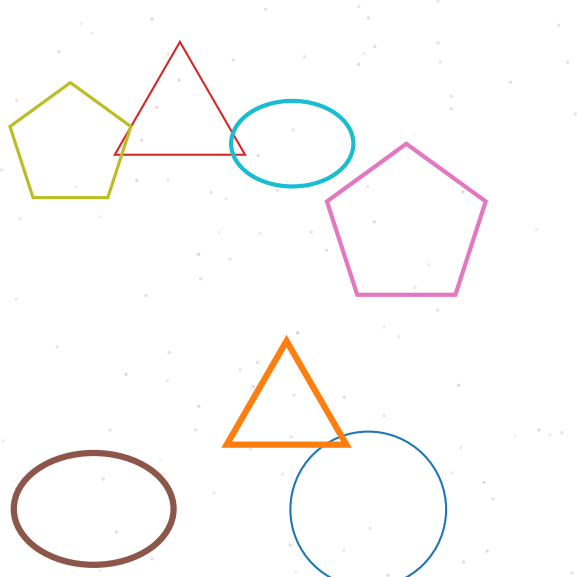[{"shape": "circle", "thickness": 1, "radius": 0.67, "center": [0.638, 0.117]}, {"shape": "triangle", "thickness": 3, "radius": 0.6, "center": [0.496, 0.289]}, {"shape": "triangle", "thickness": 1, "radius": 0.65, "center": [0.312, 0.796]}, {"shape": "oval", "thickness": 3, "radius": 0.69, "center": [0.162, 0.118]}, {"shape": "pentagon", "thickness": 2, "radius": 0.72, "center": [0.704, 0.606]}, {"shape": "pentagon", "thickness": 1.5, "radius": 0.55, "center": [0.122, 0.746]}, {"shape": "oval", "thickness": 2, "radius": 0.53, "center": [0.506, 0.75]}]